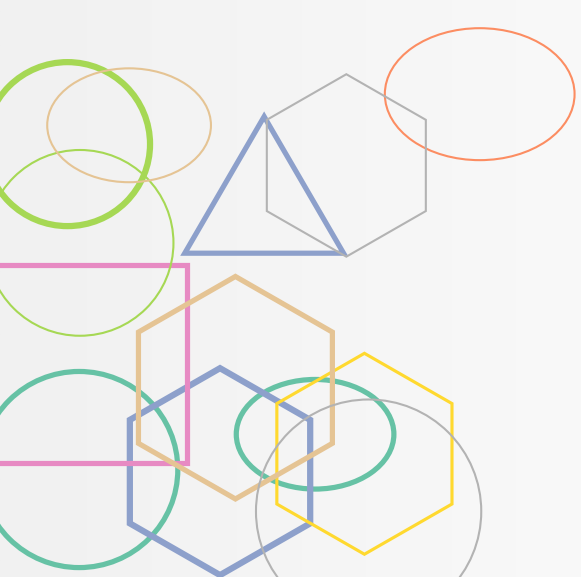[{"shape": "oval", "thickness": 2.5, "radius": 0.68, "center": [0.542, 0.247]}, {"shape": "circle", "thickness": 2.5, "radius": 0.85, "center": [0.136, 0.186]}, {"shape": "oval", "thickness": 1, "radius": 0.82, "center": [0.825, 0.836]}, {"shape": "triangle", "thickness": 2.5, "radius": 0.79, "center": [0.454, 0.64]}, {"shape": "hexagon", "thickness": 3, "radius": 0.9, "center": [0.379, 0.182]}, {"shape": "square", "thickness": 2.5, "radius": 0.86, "center": [0.15, 0.369]}, {"shape": "circle", "thickness": 3, "radius": 0.71, "center": [0.116, 0.75]}, {"shape": "circle", "thickness": 1, "radius": 0.8, "center": [0.138, 0.579]}, {"shape": "hexagon", "thickness": 1.5, "radius": 0.87, "center": [0.627, 0.213]}, {"shape": "oval", "thickness": 1, "radius": 0.7, "center": [0.222, 0.782]}, {"shape": "hexagon", "thickness": 2.5, "radius": 0.96, "center": [0.405, 0.328]}, {"shape": "circle", "thickness": 1, "radius": 0.97, "center": [0.634, 0.114]}, {"shape": "hexagon", "thickness": 1, "radius": 0.79, "center": [0.596, 0.713]}]